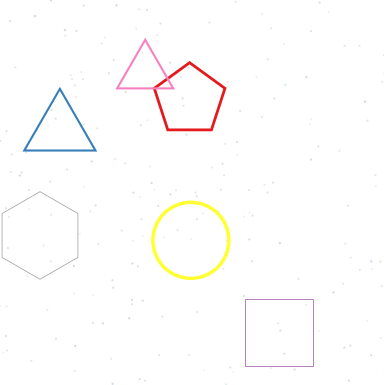[{"shape": "pentagon", "thickness": 2, "radius": 0.48, "center": [0.492, 0.741]}, {"shape": "triangle", "thickness": 1.5, "radius": 0.53, "center": [0.155, 0.662]}, {"shape": "square", "thickness": 0.5, "radius": 0.44, "center": [0.724, 0.136]}, {"shape": "circle", "thickness": 2.5, "radius": 0.49, "center": [0.496, 0.376]}, {"shape": "triangle", "thickness": 1.5, "radius": 0.42, "center": [0.377, 0.812]}, {"shape": "hexagon", "thickness": 0.5, "radius": 0.57, "center": [0.104, 0.388]}]